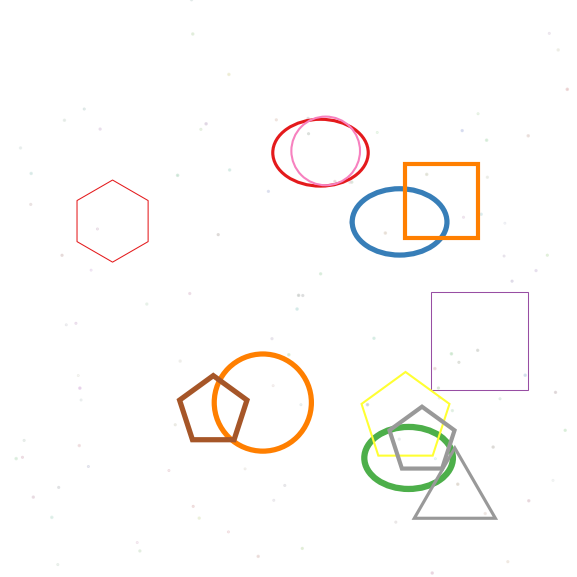[{"shape": "hexagon", "thickness": 0.5, "radius": 0.36, "center": [0.195, 0.616]}, {"shape": "oval", "thickness": 1.5, "radius": 0.41, "center": [0.555, 0.735]}, {"shape": "oval", "thickness": 2.5, "radius": 0.41, "center": [0.692, 0.615]}, {"shape": "oval", "thickness": 3, "radius": 0.38, "center": [0.708, 0.206]}, {"shape": "square", "thickness": 0.5, "radius": 0.42, "center": [0.83, 0.409]}, {"shape": "square", "thickness": 2, "radius": 0.32, "center": [0.764, 0.651]}, {"shape": "circle", "thickness": 2.5, "radius": 0.42, "center": [0.455, 0.302]}, {"shape": "pentagon", "thickness": 1, "radius": 0.4, "center": [0.702, 0.275]}, {"shape": "pentagon", "thickness": 2.5, "radius": 0.31, "center": [0.369, 0.287]}, {"shape": "circle", "thickness": 1, "radius": 0.3, "center": [0.564, 0.738]}, {"shape": "triangle", "thickness": 1.5, "radius": 0.41, "center": [0.788, 0.142]}, {"shape": "pentagon", "thickness": 2, "radius": 0.3, "center": [0.731, 0.236]}]